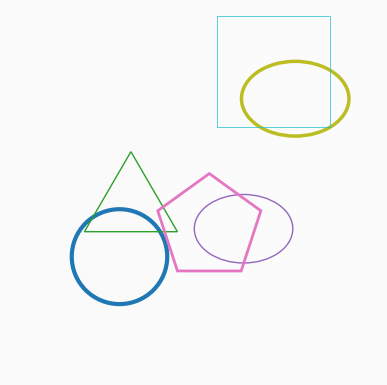[{"shape": "circle", "thickness": 3, "radius": 0.62, "center": [0.308, 0.333]}, {"shape": "triangle", "thickness": 1, "radius": 0.69, "center": [0.338, 0.467]}, {"shape": "oval", "thickness": 1, "radius": 0.64, "center": [0.629, 0.406]}, {"shape": "pentagon", "thickness": 2, "radius": 0.7, "center": [0.54, 0.409]}, {"shape": "oval", "thickness": 2.5, "radius": 0.69, "center": [0.762, 0.744]}, {"shape": "square", "thickness": 0.5, "radius": 0.72, "center": [0.706, 0.814]}]